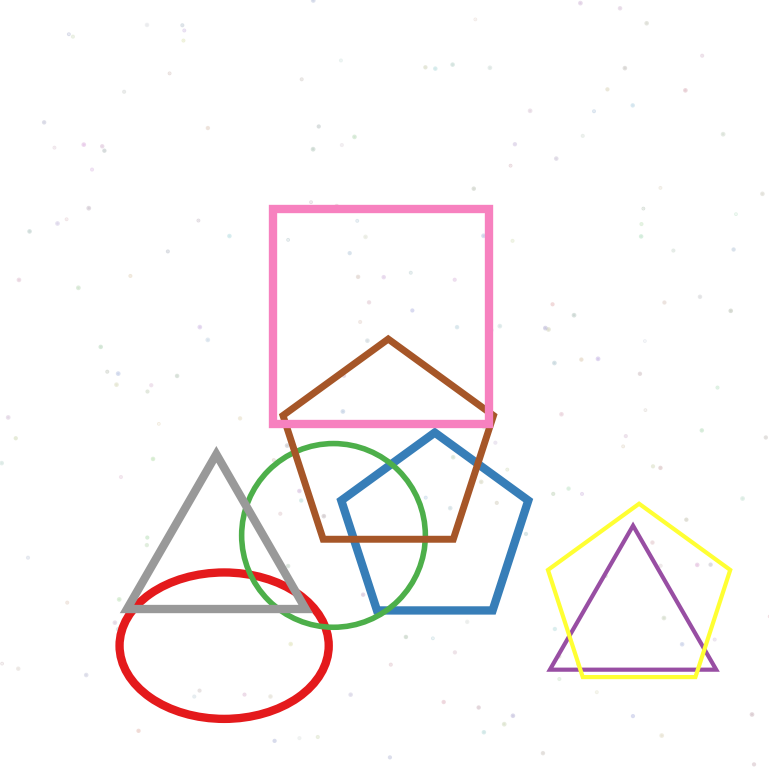[{"shape": "oval", "thickness": 3, "radius": 0.68, "center": [0.291, 0.161]}, {"shape": "pentagon", "thickness": 3, "radius": 0.64, "center": [0.565, 0.311]}, {"shape": "circle", "thickness": 2, "radius": 0.6, "center": [0.433, 0.305]}, {"shape": "triangle", "thickness": 1.5, "radius": 0.62, "center": [0.822, 0.193]}, {"shape": "pentagon", "thickness": 1.5, "radius": 0.62, "center": [0.83, 0.221]}, {"shape": "pentagon", "thickness": 2.5, "radius": 0.72, "center": [0.504, 0.416]}, {"shape": "square", "thickness": 3, "radius": 0.7, "center": [0.495, 0.589]}, {"shape": "triangle", "thickness": 3, "radius": 0.67, "center": [0.281, 0.276]}]